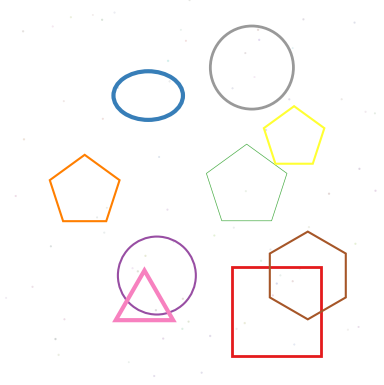[{"shape": "square", "thickness": 2, "radius": 0.57, "center": [0.719, 0.191]}, {"shape": "oval", "thickness": 3, "radius": 0.45, "center": [0.385, 0.752]}, {"shape": "pentagon", "thickness": 0.5, "radius": 0.55, "center": [0.641, 0.516]}, {"shape": "circle", "thickness": 1.5, "radius": 0.51, "center": [0.407, 0.284]}, {"shape": "pentagon", "thickness": 1.5, "radius": 0.48, "center": [0.22, 0.503]}, {"shape": "pentagon", "thickness": 1.5, "radius": 0.41, "center": [0.764, 0.642]}, {"shape": "hexagon", "thickness": 1.5, "radius": 0.57, "center": [0.799, 0.284]}, {"shape": "triangle", "thickness": 3, "radius": 0.43, "center": [0.375, 0.211]}, {"shape": "circle", "thickness": 2, "radius": 0.54, "center": [0.654, 0.825]}]